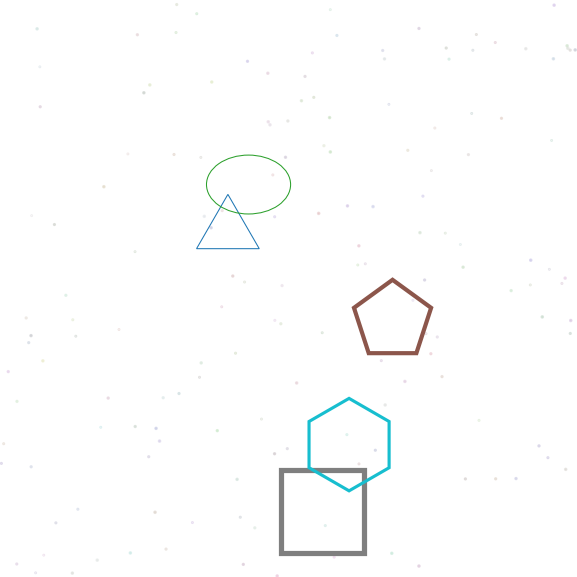[{"shape": "triangle", "thickness": 0.5, "radius": 0.31, "center": [0.395, 0.6]}, {"shape": "oval", "thickness": 0.5, "radius": 0.36, "center": [0.43, 0.68]}, {"shape": "pentagon", "thickness": 2, "radius": 0.35, "center": [0.68, 0.444]}, {"shape": "square", "thickness": 2.5, "radius": 0.36, "center": [0.559, 0.113]}, {"shape": "hexagon", "thickness": 1.5, "radius": 0.4, "center": [0.604, 0.229]}]